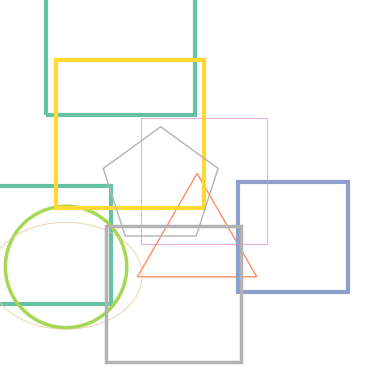[{"shape": "square", "thickness": 3, "radius": 0.76, "center": [0.135, 0.364]}, {"shape": "square", "thickness": 3, "radius": 0.96, "center": [0.313, 0.893]}, {"shape": "triangle", "thickness": 1, "radius": 0.9, "center": [0.512, 0.37]}, {"shape": "square", "thickness": 3, "radius": 0.71, "center": [0.761, 0.384]}, {"shape": "square", "thickness": 0.5, "radius": 0.82, "center": [0.53, 0.529]}, {"shape": "circle", "thickness": 2.5, "radius": 0.79, "center": [0.172, 0.307]}, {"shape": "square", "thickness": 3, "radius": 0.96, "center": [0.338, 0.652]}, {"shape": "oval", "thickness": 0.5, "radius": 0.99, "center": [0.171, 0.284]}, {"shape": "square", "thickness": 2.5, "radius": 0.88, "center": [0.45, 0.237]}, {"shape": "pentagon", "thickness": 1, "radius": 0.78, "center": [0.417, 0.514]}]